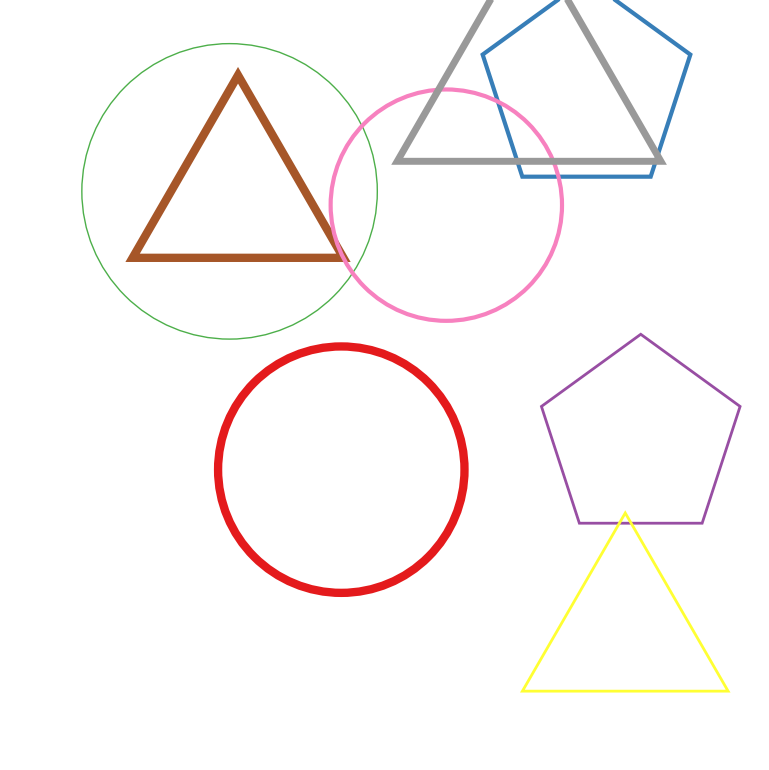[{"shape": "circle", "thickness": 3, "radius": 0.8, "center": [0.443, 0.39]}, {"shape": "pentagon", "thickness": 1.5, "radius": 0.71, "center": [0.762, 0.885]}, {"shape": "circle", "thickness": 0.5, "radius": 0.96, "center": [0.298, 0.751]}, {"shape": "pentagon", "thickness": 1, "radius": 0.68, "center": [0.832, 0.43]}, {"shape": "triangle", "thickness": 1, "radius": 0.77, "center": [0.812, 0.18]}, {"shape": "triangle", "thickness": 3, "radius": 0.79, "center": [0.309, 0.744]}, {"shape": "circle", "thickness": 1.5, "radius": 0.75, "center": [0.58, 0.734]}, {"shape": "triangle", "thickness": 2.5, "radius": 0.99, "center": [0.687, 0.889]}]